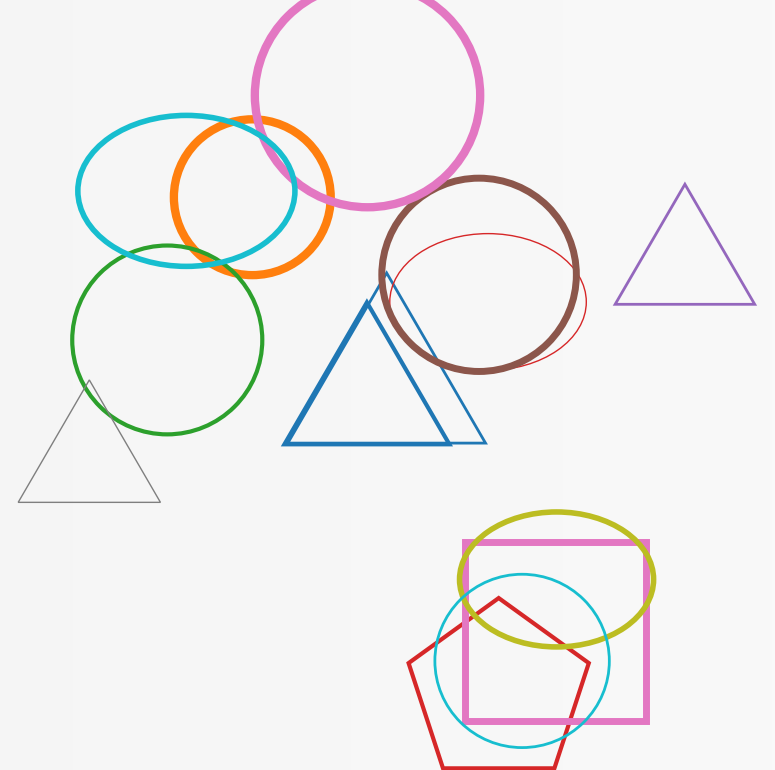[{"shape": "triangle", "thickness": 1.5, "radius": 0.61, "center": [0.473, 0.484]}, {"shape": "triangle", "thickness": 1, "radius": 0.74, "center": [0.499, 0.498]}, {"shape": "circle", "thickness": 3, "radius": 0.51, "center": [0.326, 0.744]}, {"shape": "circle", "thickness": 1.5, "radius": 0.61, "center": [0.216, 0.559]}, {"shape": "pentagon", "thickness": 1.5, "radius": 0.61, "center": [0.643, 0.101]}, {"shape": "oval", "thickness": 0.5, "radius": 0.63, "center": [0.63, 0.608]}, {"shape": "triangle", "thickness": 1, "radius": 0.52, "center": [0.884, 0.657]}, {"shape": "circle", "thickness": 2.5, "radius": 0.63, "center": [0.618, 0.643]}, {"shape": "square", "thickness": 2.5, "radius": 0.58, "center": [0.717, 0.18]}, {"shape": "circle", "thickness": 3, "radius": 0.73, "center": [0.474, 0.876]}, {"shape": "triangle", "thickness": 0.5, "radius": 0.53, "center": [0.115, 0.401]}, {"shape": "oval", "thickness": 2, "radius": 0.63, "center": [0.718, 0.247]}, {"shape": "oval", "thickness": 2, "radius": 0.7, "center": [0.24, 0.752]}, {"shape": "circle", "thickness": 1, "radius": 0.56, "center": [0.674, 0.142]}]